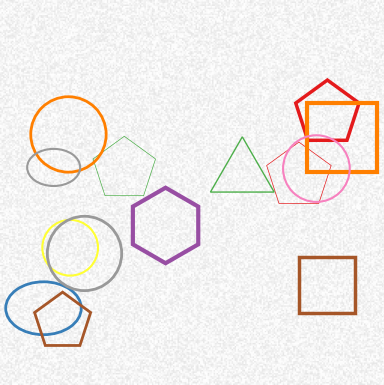[{"shape": "pentagon", "thickness": 2.5, "radius": 0.43, "center": [0.85, 0.706]}, {"shape": "pentagon", "thickness": 0.5, "radius": 0.44, "center": [0.776, 0.543]}, {"shape": "oval", "thickness": 2, "radius": 0.49, "center": [0.113, 0.199]}, {"shape": "pentagon", "thickness": 0.5, "radius": 0.43, "center": [0.323, 0.561]}, {"shape": "triangle", "thickness": 1, "radius": 0.48, "center": [0.629, 0.549]}, {"shape": "hexagon", "thickness": 3, "radius": 0.49, "center": [0.43, 0.414]}, {"shape": "square", "thickness": 3, "radius": 0.45, "center": [0.888, 0.643]}, {"shape": "circle", "thickness": 2, "radius": 0.49, "center": [0.178, 0.651]}, {"shape": "circle", "thickness": 1.5, "radius": 0.36, "center": [0.182, 0.357]}, {"shape": "square", "thickness": 2.5, "radius": 0.36, "center": [0.849, 0.26]}, {"shape": "pentagon", "thickness": 2, "radius": 0.38, "center": [0.163, 0.165]}, {"shape": "circle", "thickness": 1.5, "radius": 0.43, "center": [0.822, 0.562]}, {"shape": "circle", "thickness": 2, "radius": 0.48, "center": [0.22, 0.342]}, {"shape": "oval", "thickness": 1.5, "radius": 0.34, "center": [0.139, 0.565]}]